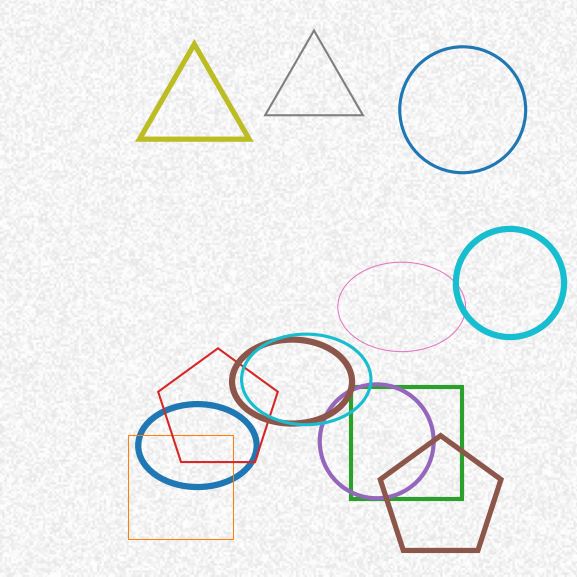[{"shape": "circle", "thickness": 1.5, "radius": 0.55, "center": [0.801, 0.809]}, {"shape": "oval", "thickness": 3, "radius": 0.51, "center": [0.342, 0.228]}, {"shape": "square", "thickness": 0.5, "radius": 0.45, "center": [0.313, 0.156]}, {"shape": "square", "thickness": 2, "radius": 0.48, "center": [0.704, 0.232]}, {"shape": "pentagon", "thickness": 1, "radius": 0.54, "center": [0.377, 0.287]}, {"shape": "circle", "thickness": 2, "radius": 0.49, "center": [0.652, 0.235]}, {"shape": "oval", "thickness": 3, "radius": 0.52, "center": [0.506, 0.338]}, {"shape": "pentagon", "thickness": 2.5, "radius": 0.55, "center": [0.763, 0.135]}, {"shape": "oval", "thickness": 0.5, "radius": 0.55, "center": [0.696, 0.468]}, {"shape": "triangle", "thickness": 1, "radius": 0.49, "center": [0.544, 0.848]}, {"shape": "triangle", "thickness": 2.5, "radius": 0.55, "center": [0.337, 0.813]}, {"shape": "circle", "thickness": 3, "radius": 0.47, "center": [0.883, 0.509]}, {"shape": "oval", "thickness": 1.5, "radius": 0.56, "center": [0.53, 0.342]}]